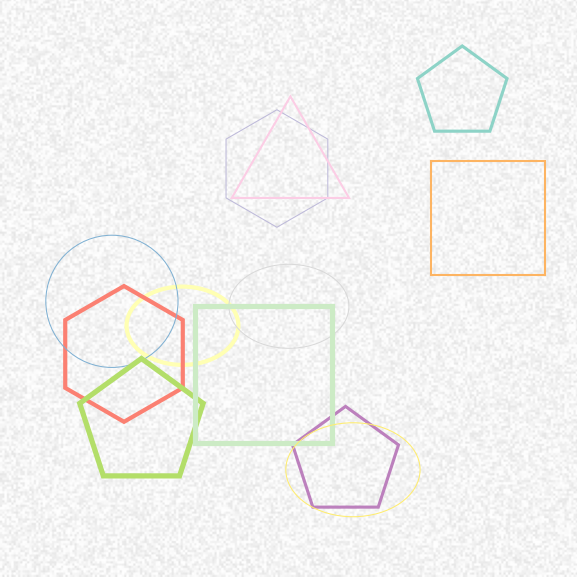[{"shape": "pentagon", "thickness": 1.5, "radius": 0.41, "center": [0.8, 0.838]}, {"shape": "oval", "thickness": 2, "radius": 0.48, "center": [0.316, 0.435]}, {"shape": "hexagon", "thickness": 0.5, "radius": 0.51, "center": [0.48, 0.707]}, {"shape": "hexagon", "thickness": 2, "radius": 0.59, "center": [0.215, 0.386]}, {"shape": "circle", "thickness": 0.5, "radius": 0.57, "center": [0.194, 0.477]}, {"shape": "square", "thickness": 1, "radius": 0.49, "center": [0.845, 0.622]}, {"shape": "pentagon", "thickness": 2.5, "radius": 0.56, "center": [0.245, 0.266]}, {"shape": "triangle", "thickness": 1, "radius": 0.59, "center": [0.503, 0.715]}, {"shape": "oval", "thickness": 0.5, "radius": 0.52, "center": [0.5, 0.469]}, {"shape": "pentagon", "thickness": 1.5, "radius": 0.48, "center": [0.598, 0.199]}, {"shape": "square", "thickness": 2.5, "radius": 0.59, "center": [0.456, 0.351]}, {"shape": "oval", "thickness": 0.5, "radius": 0.58, "center": [0.611, 0.186]}]